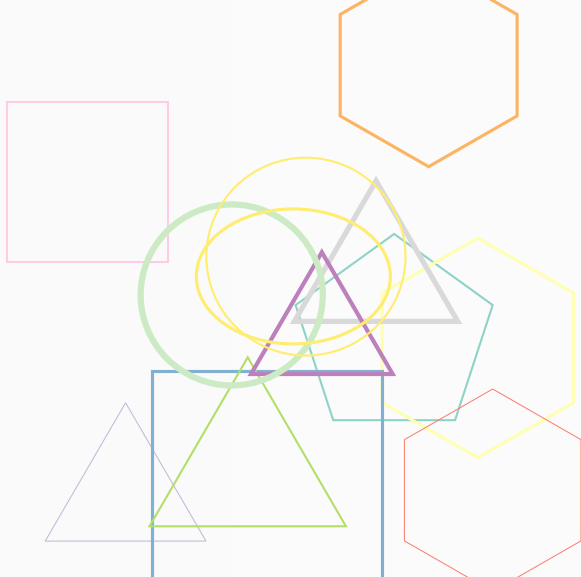[{"shape": "pentagon", "thickness": 1, "radius": 0.89, "center": [0.678, 0.416]}, {"shape": "hexagon", "thickness": 1.5, "radius": 0.95, "center": [0.822, 0.397]}, {"shape": "triangle", "thickness": 0.5, "radius": 0.8, "center": [0.216, 0.142]}, {"shape": "hexagon", "thickness": 0.5, "radius": 0.88, "center": [0.848, 0.15]}, {"shape": "square", "thickness": 1.5, "radius": 0.99, "center": [0.459, 0.159]}, {"shape": "hexagon", "thickness": 1.5, "radius": 0.88, "center": [0.737, 0.886]}, {"shape": "triangle", "thickness": 1, "radius": 0.98, "center": [0.426, 0.185]}, {"shape": "square", "thickness": 1, "radius": 0.69, "center": [0.151, 0.685]}, {"shape": "triangle", "thickness": 2.5, "radius": 0.81, "center": [0.647, 0.524]}, {"shape": "triangle", "thickness": 2, "radius": 0.7, "center": [0.554, 0.422]}, {"shape": "circle", "thickness": 3, "radius": 0.78, "center": [0.399, 0.488]}, {"shape": "oval", "thickness": 1.5, "radius": 0.83, "center": [0.505, 0.52]}, {"shape": "circle", "thickness": 1, "radius": 0.86, "center": [0.526, 0.555]}]